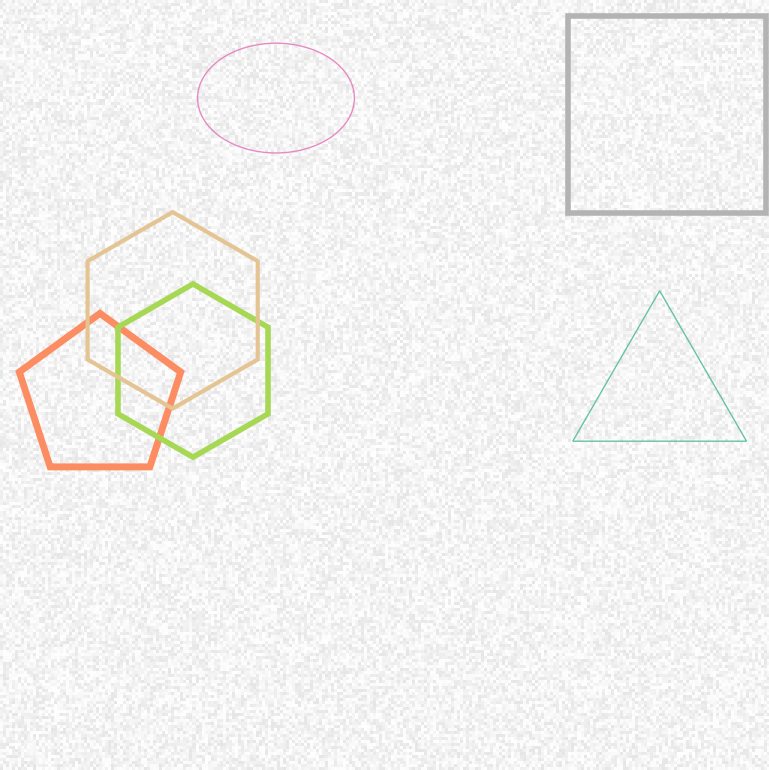[{"shape": "triangle", "thickness": 0.5, "radius": 0.65, "center": [0.857, 0.492]}, {"shape": "pentagon", "thickness": 2.5, "radius": 0.55, "center": [0.13, 0.483]}, {"shape": "oval", "thickness": 0.5, "radius": 0.51, "center": [0.358, 0.873]}, {"shape": "hexagon", "thickness": 2, "radius": 0.56, "center": [0.251, 0.519]}, {"shape": "hexagon", "thickness": 1.5, "radius": 0.64, "center": [0.224, 0.597]}, {"shape": "square", "thickness": 2, "radius": 0.64, "center": [0.866, 0.852]}]